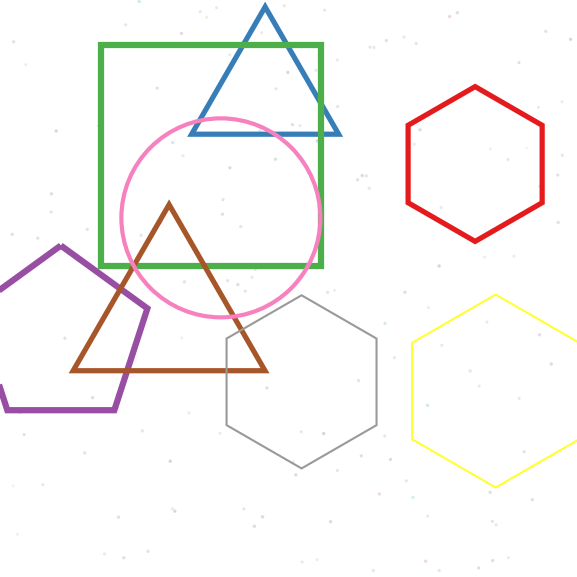[{"shape": "hexagon", "thickness": 2.5, "radius": 0.67, "center": [0.823, 0.715]}, {"shape": "triangle", "thickness": 2.5, "radius": 0.73, "center": [0.459, 0.84]}, {"shape": "square", "thickness": 3, "radius": 0.95, "center": [0.365, 0.73]}, {"shape": "pentagon", "thickness": 3, "radius": 0.79, "center": [0.105, 0.416]}, {"shape": "hexagon", "thickness": 1, "radius": 0.84, "center": [0.858, 0.322]}, {"shape": "triangle", "thickness": 2.5, "radius": 0.96, "center": [0.293, 0.453]}, {"shape": "circle", "thickness": 2, "radius": 0.86, "center": [0.382, 0.622]}, {"shape": "hexagon", "thickness": 1, "radius": 0.75, "center": [0.522, 0.338]}]